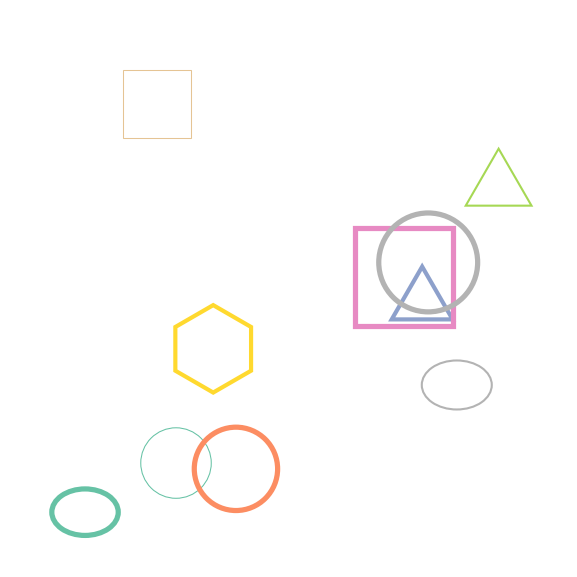[{"shape": "circle", "thickness": 0.5, "radius": 0.31, "center": [0.305, 0.197]}, {"shape": "oval", "thickness": 2.5, "radius": 0.29, "center": [0.147, 0.112]}, {"shape": "circle", "thickness": 2.5, "radius": 0.36, "center": [0.409, 0.187]}, {"shape": "triangle", "thickness": 2, "radius": 0.3, "center": [0.731, 0.477]}, {"shape": "square", "thickness": 2.5, "radius": 0.42, "center": [0.7, 0.52]}, {"shape": "triangle", "thickness": 1, "radius": 0.33, "center": [0.863, 0.676]}, {"shape": "hexagon", "thickness": 2, "radius": 0.38, "center": [0.369, 0.395]}, {"shape": "square", "thickness": 0.5, "radius": 0.29, "center": [0.272, 0.818]}, {"shape": "circle", "thickness": 2.5, "radius": 0.43, "center": [0.741, 0.545]}, {"shape": "oval", "thickness": 1, "radius": 0.3, "center": [0.791, 0.333]}]